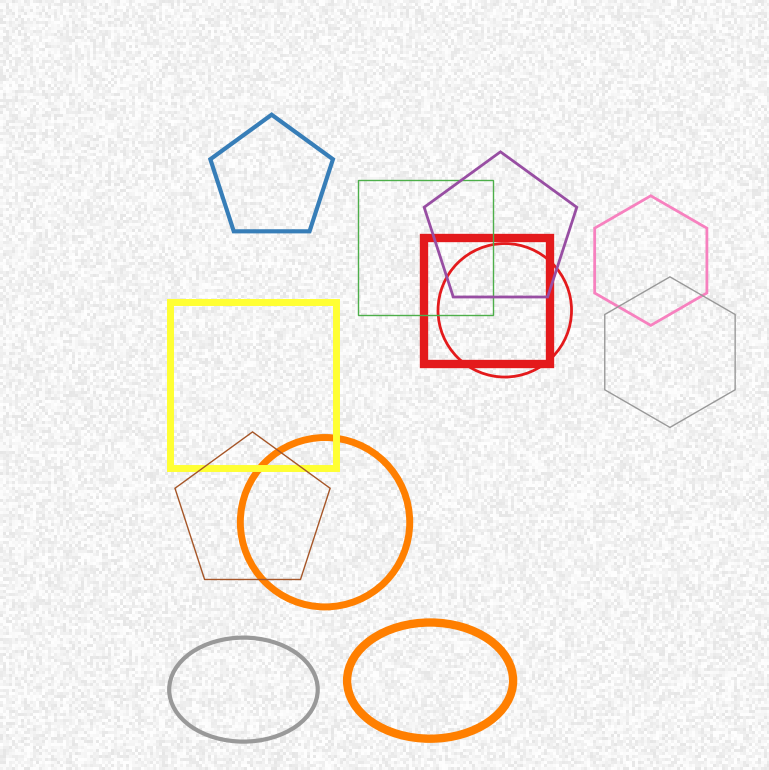[{"shape": "square", "thickness": 3, "radius": 0.41, "center": [0.632, 0.609]}, {"shape": "circle", "thickness": 1, "radius": 0.43, "center": [0.656, 0.597]}, {"shape": "pentagon", "thickness": 1.5, "radius": 0.42, "center": [0.353, 0.767]}, {"shape": "square", "thickness": 0.5, "radius": 0.44, "center": [0.553, 0.679]}, {"shape": "pentagon", "thickness": 1, "radius": 0.52, "center": [0.65, 0.699]}, {"shape": "oval", "thickness": 3, "radius": 0.54, "center": [0.559, 0.116]}, {"shape": "circle", "thickness": 2.5, "radius": 0.55, "center": [0.422, 0.322]}, {"shape": "square", "thickness": 2.5, "radius": 0.54, "center": [0.329, 0.501]}, {"shape": "pentagon", "thickness": 0.5, "radius": 0.53, "center": [0.328, 0.333]}, {"shape": "hexagon", "thickness": 1, "radius": 0.42, "center": [0.845, 0.662]}, {"shape": "oval", "thickness": 1.5, "radius": 0.48, "center": [0.316, 0.104]}, {"shape": "hexagon", "thickness": 0.5, "radius": 0.49, "center": [0.87, 0.543]}]